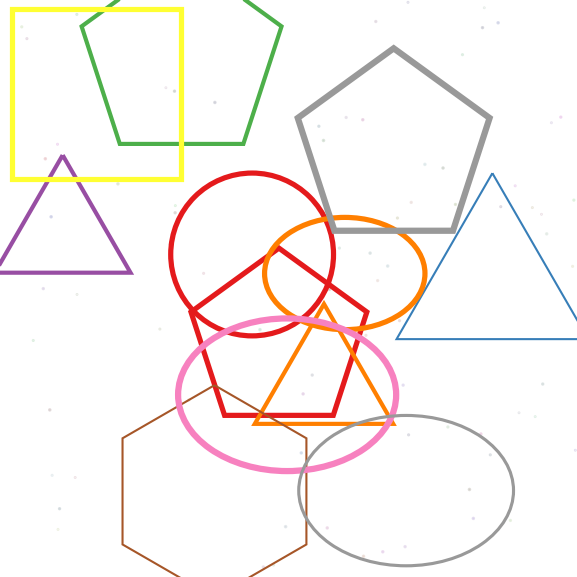[{"shape": "pentagon", "thickness": 2.5, "radius": 0.8, "center": [0.483, 0.409]}, {"shape": "circle", "thickness": 2.5, "radius": 0.7, "center": [0.437, 0.558]}, {"shape": "triangle", "thickness": 1, "radius": 0.96, "center": [0.853, 0.508]}, {"shape": "pentagon", "thickness": 2, "radius": 0.91, "center": [0.314, 0.897]}, {"shape": "triangle", "thickness": 2, "radius": 0.68, "center": [0.109, 0.595]}, {"shape": "oval", "thickness": 2.5, "radius": 0.69, "center": [0.597, 0.525]}, {"shape": "triangle", "thickness": 2, "radius": 0.69, "center": [0.561, 0.334]}, {"shape": "square", "thickness": 2.5, "radius": 0.73, "center": [0.167, 0.836]}, {"shape": "hexagon", "thickness": 1, "radius": 0.92, "center": [0.371, 0.148]}, {"shape": "oval", "thickness": 3, "radius": 0.94, "center": [0.497, 0.316]}, {"shape": "pentagon", "thickness": 3, "radius": 0.87, "center": [0.682, 0.741]}, {"shape": "oval", "thickness": 1.5, "radius": 0.93, "center": [0.703, 0.15]}]